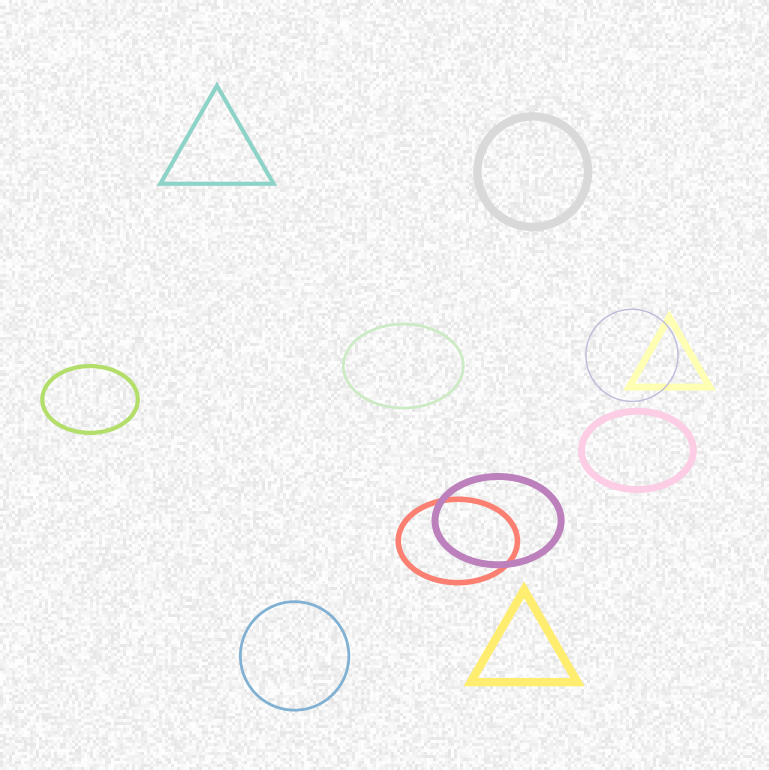[{"shape": "triangle", "thickness": 1.5, "radius": 0.42, "center": [0.282, 0.804]}, {"shape": "triangle", "thickness": 2.5, "radius": 0.3, "center": [0.869, 0.528]}, {"shape": "circle", "thickness": 0.5, "radius": 0.3, "center": [0.821, 0.538]}, {"shape": "oval", "thickness": 2, "radius": 0.39, "center": [0.595, 0.297]}, {"shape": "circle", "thickness": 1, "radius": 0.35, "center": [0.383, 0.148]}, {"shape": "oval", "thickness": 1.5, "radius": 0.31, "center": [0.117, 0.481]}, {"shape": "oval", "thickness": 2.5, "radius": 0.36, "center": [0.828, 0.415]}, {"shape": "circle", "thickness": 3, "radius": 0.36, "center": [0.692, 0.777]}, {"shape": "oval", "thickness": 2.5, "radius": 0.41, "center": [0.647, 0.324]}, {"shape": "oval", "thickness": 1, "radius": 0.39, "center": [0.524, 0.525]}, {"shape": "triangle", "thickness": 3, "radius": 0.4, "center": [0.681, 0.154]}]